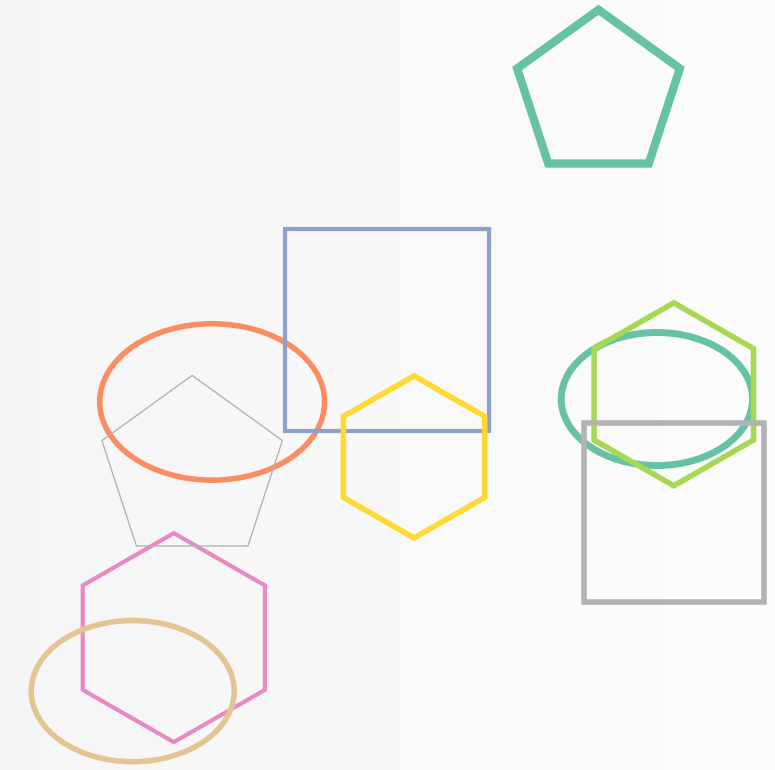[{"shape": "oval", "thickness": 2.5, "radius": 0.62, "center": [0.848, 0.482]}, {"shape": "pentagon", "thickness": 3, "radius": 0.55, "center": [0.772, 0.877]}, {"shape": "oval", "thickness": 2, "radius": 0.73, "center": [0.274, 0.478]}, {"shape": "square", "thickness": 1.5, "radius": 0.66, "center": [0.5, 0.571]}, {"shape": "hexagon", "thickness": 1.5, "radius": 0.68, "center": [0.224, 0.172]}, {"shape": "hexagon", "thickness": 2, "radius": 0.59, "center": [0.869, 0.488]}, {"shape": "hexagon", "thickness": 2, "radius": 0.53, "center": [0.534, 0.407]}, {"shape": "oval", "thickness": 2, "radius": 0.65, "center": [0.171, 0.102]}, {"shape": "pentagon", "thickness": 0.5, "radius": 0.61, "center": [0.248, 0.39]}, {"shape": "square", "thickness": 2, "radius": 0.58, "center": [0.87, 0.335]}]